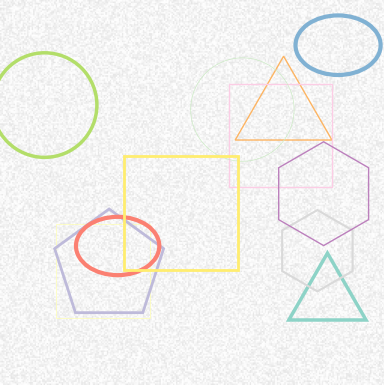[{"shape": "triangle", "thickness": 2.5, "radius": 0.58, "center": [0.85, 0.227]}, {"shape": "square", "thickness": 0.5, "radius": 0.61, "center": [0.268, 0.297]}, {"shape": "pentagon", "thickness": 2, "radius": 0.74, "center": [0.283, 0.308]}, {"shape": "oval", "thickness": 3, "radius": 0.54, "center": [0.306, 0.361]}, {"shape": "oval", "thickness": 3, "radius": 0.55, "center": [0.878, 0.883]}, {"shape": "triangle", "thickness": 1, "radius": 0.73, "center": [0.737, 0.709]}, {"shape": "circle", "thickness": 2.5, "radius": 0.68, "center": [0.116, 0.727]}, {"shape": "square", "thickness": 1, "radius": 0.67, "center": [0.728, 0.648]}, {"shape": "hexagon", "thickness": 1.5, "radius": 0.53, "center": [0.824, 0.349]}, {"shape": "hexagon", "thickness": 1, "radius": 0.67, "center": [0.841, 0.497]}, {"shape": "circle", "thickness": 0.5, "radius": 0.67, "center": [0.63, 0.715]}, {"shape": "square", "thickness": 2, "radius": 0.74, "center": [0.47, 0.446]}]